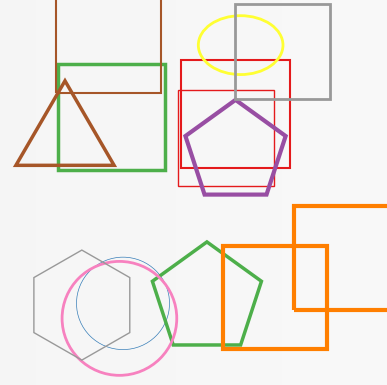[{"shape": "square", "thickness": 1.5, "radius": 0.7, "center": [0.608, 0.703]}, {"shape": "square", "thickness": 1, "radius": 0.62, "center": [0.584, 0.641]}, {"shape": "circle", "thickness": 0.5, "radius": 0.6, "center": [0.317, 0.212]}, {"shape": "square", "thickness": 2.5, "radius": 0.69, "center": [0.288, 0.695]}, {"shape": "pentagon", "thickness": 2.5, "radius": 0.74, "center": [0.534, 0.224]}, {"shape": "pentagon", "thickness": 3, "radius": 0.68, "center": [0.608, 0.605]}, {"shape": "square", "thickness": 3, "radius": 0.68, "center": [0.894, 0.33]}, {"shape": "square", "thickness": 3, "radius": 0.67, "center": [0.709, 0.227]}, {"shape": "oval", "thickness": 2, "radius": 0.55, "center": [0.621, 0.883]}, {"shape": "square", "thickness": 1.5, "radius": 0.68, "center": [0.28, 0.896]}, {"shape": "triangle", "thickness": 2.5, "radius": 0.73, "center": [0.168, 0.644]}, {"shape": "circle", "thickness": 2, "radius": 0.74, "center": [0.308, 0.173]}, {"shape": "hexagon", "thickness": 1, "radius": 0.71, "center": [0.211, 0.208]}, {"shape": "square", "thickness": 2, "radius": 0.62, "center": [0.729, 0.865]}]